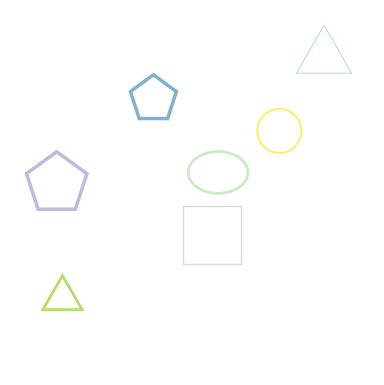[{"shape": "triangle", "thickness": 0.5, "radius": 0.41, "center": [0.842, 0.851]}, {"shape": "pentagon", "thickness": 2.5, "radius": 0.41, "center": [0.147, 0.523]}, {"shape": "pentagon", "thickness": 2.5, "radius": 0.31, "center": [0.398, 0.743]}, {"shape": "triangle", "thickness": 2, "radius": 0.29, "center": [0.162, 0.225]}, {"shape": "square", "thickness": 1, "radius": 0.38, "center": [0.552, 0.389]}, {"shape": "oval", "thickness": 2, "radius": 0.39, "center": [0.566, 0.552]}, {"shape": "circle", "thickness": 1.5, "radius": 0.29, "center": [0.725, 0.66]}]